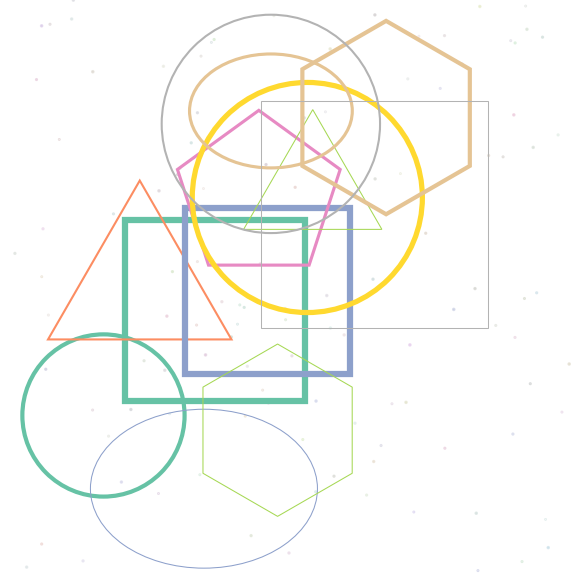[{"shape": "circle", "thickness": 2, "radius": 0.7, "center": [0.179, 0.28]}, {"shape": "square", "thickness": 3, "radius": 0.78, "center": [0.372, 0.461]}, {"shape": "triangle", "thickness": 1, "radius": 0.92, "center": [0.242, 0.503]}, {"shape": "oval", "thickness": 0.5, "radius": 0.98, "center": [0.353, 0.153]}, {"shape": "square", "thickness": 3, "radius": 0.72, "center": [0.463, 0.495]}, {"shape": "pentagon", "thickness": 1.5, "radius": 0.74, "center": [0.448, 0.66]}, {"shape": "triangle", "thickness": 0.5, "radius": 0.69, "center": [0.542, 0.671]}, {"shape": "hexagon", "thickness": 0.5, "radius": 0.75, "center": [0.481, 0.254]}, {"shape": "circle", "thickness": 2.5, "radius": 1.0, "center": [0.532, 0.657]}, {"shape": "oval", "thickness": 1.5, "radius": 0.7, "center": [0.469, 0.807]}, {"shape": "hexagon", "thickness": 2, "radius": 0.84, "center": [0.669, 0.796]}, {"shape": "square", "thickness": 0.5, "radius": 0.98, "center": [0.648, 0.628]}, {"shape": "circle", "thickness": 1, "radius": 0.95, "center": [0.469, 0.785]}]